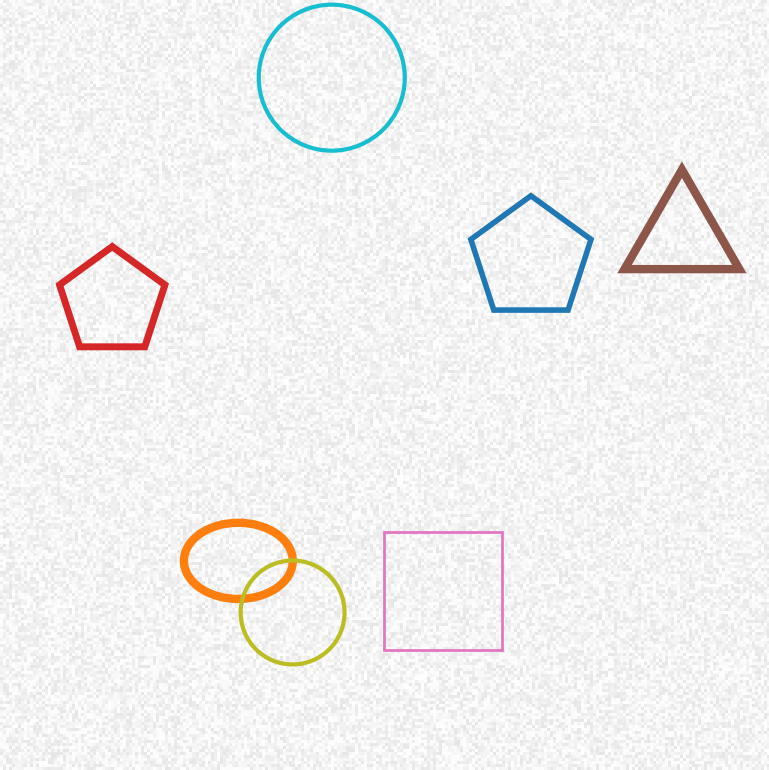[{"shape": "pentagon", "thickness": 2, "radius": 0.41, "center": [0.689, 0.664]}, {"shape": "oval", "thickness": 3, "radius": 0.35, "center": [0.31, 0.272]}, {"shape": "pentagon", "thickness": 2.5, "radius": 0.36, "center": [0.146, 0.608]}, {"shape": "triangle", "thickness": 3, "radius": 0.43, "center": [0.886, 0.694]}, {"shape": "square", "thickness": 1, "radius": 0.39, "center": [0.575, 0.233]}, {"shape": "circle", "thickness": 1.5, "radius": 0.34, "center": [0.38, 0.205]}, {"shape": "circle", "thickness": 1.5, "radius": 0.47, "center": [0.431, 0.899]}]